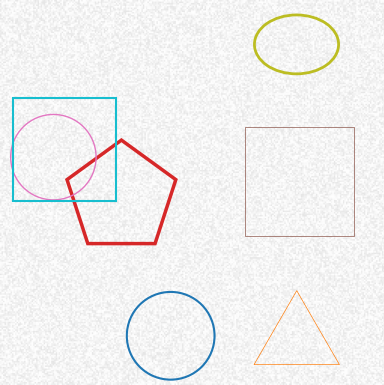[{"shape": "circle", "thickness": 1.5, "radius": 0.57, "center": [0.443, 0.128]}, {"shape": "triangle", "thickness": 0.5, "radius": 0.64, "center": [0.771, 0.117]}, {"shape": "pentagon", "thickness": 2.5, "radius": 0.74, "center": [0.315, 0.487]}, {"shape": "square", "thickness": 0.5, "radius": 0.71, "center": [0.779, 0.528]}, {"shape": "circle", "thickness": 1, "radius": 0.55, "center": [0.139, 0.592]}, {"shape": "oval", "thickness": 2, "radius": 0.55, "center": [0.77, 0.885]}, {"shape": "square", "thickness": 1.5, "radius": 0.67, "center": [0.168, 0.612]}]